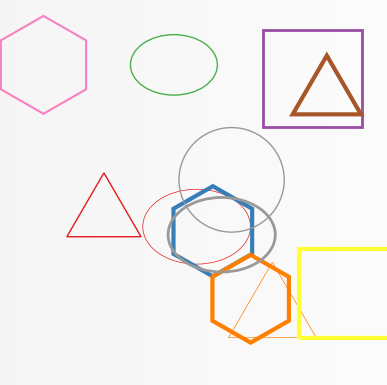[{"shape": "triangle", "thickness": 1, "radius": 0.55, "center": [0.268, 0.44]}, {"shape": "oval", "thickness": 0.5, "radius": 0.69, "center": [0.507, 0.411]}, {"shape": "hexagon", "thickness": 3, "radius": 0.59, "center": [0.549, 0.399]}, {"shape": "oval", "thickness": 1, "radius": 0.56, "center": [0.449, 0.831]}, {"shape": "square", "thickness": 2, "radius": 0.63, "center": [0.806, 0.796]}, {"shape": "hexagon", "thickness": 3, "radius": 0.57, "center": [0.647, 0.224]}, {"shape": "triangle", "thickness": 0.5, "radius": 0.65, "center": [0.703, 0.188]}, {"shape": "square", "thickness": 3, "radius": 0.58, "center": [0.888, 0.238]}, {"shape": "triangle", "thickness": 3, "radius": 0.51, "center": [0.843, 0.754]}, {"shape": "hexagon", "thickness": 1.5, "radius": 0.64, "center": [0.112, 0.832]}, {"shape": "oval", "thickness": 2, "radius": 0.69, "center": [0.572, 0.39]}, {"shape": "circle", "thickness": 1, "radius": 0.68, "center": [0.598, 0.533]}]